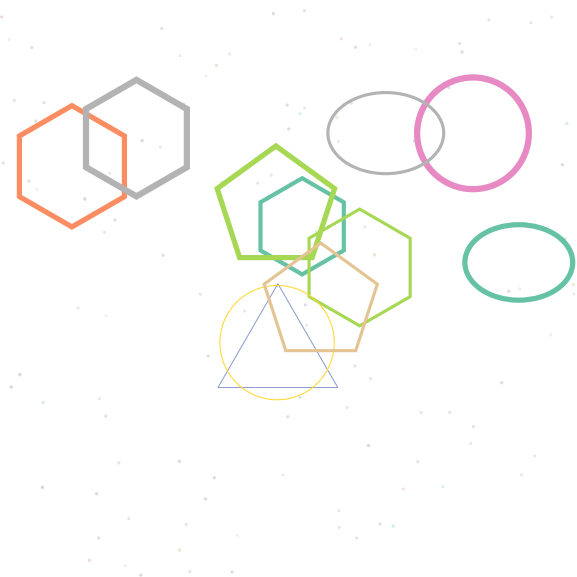[{"shape": "hexagon", "thickness": 2, "radius": 0.42, "center": [0.523, 0.607]}, {"shape": "oval", "thickness": 2.5, "radius": 0.47, "center": [0.898, 0.545]}, {"shape": "hexagon", "thickness": 2.5, "radius": 0.52, "center": [0.125, 0.711]}, {"shape": "triangle", "thickness": 0.5, "radius": 0.6, "center": [0.481, 0.388]}, {"shape": "circle", "thickness": 3, "radius": 0.48, "center": [0.819, 0.768]}, {"shape": "pentagon", "thickness": 2.5, "radius": 0.53, "center": [0.478, 0.64]}, {"shape": "hexagon", "thickness": 1.5, "radius": 0.51, "center": [0.623, 0.536]}, {"shape": "circle", "thickness": 0.5, "radius": 0.49, "center": [0.48, 0.406]}, {"shape": "pentagon", "thickness": 1.5, "radius": 0.52, "center": [0.555, 0.475]}, {"shape": "oval", "thickness": 1.5, "radius": 0.5, "center": [0.668, 0.769]}, {"shape": "hexagon", "thickness": 3, "radius": 0.5, "center": [0.236, 0.76]}]